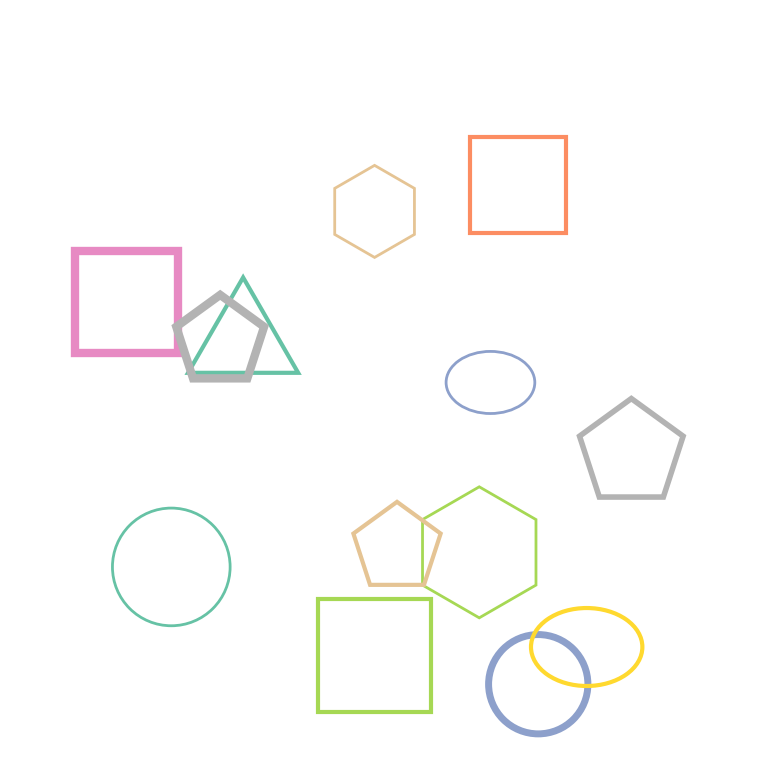[{"shape": "triangle", "thickness": 1.5, "radius": 0.41, "center": [0.316, 0.557]}, {"shape": "circle", "thickness": 1, "radius": 0.38, "center": [0.222, 0.264]}, {"shape": "square", "thickness": 1.5, "radius": 0.31, "center": [0.672, 0.76]}, {"shape": "oval", "thickness": 1, "radius": 0.29, "center": [0.637, 0.503]}, {"shape": "circle", "thickness": 2.5, "radius": 0.32, "center": [0.699, 0.111]}, {"shape": "square", "thickness": 3, "radius": 0.33, "center": [0.164, 0.608]}, {"shape": "hexagon", "thickness": 1, "radius": 0.43, "center": [0.622, 0.283]}, {"shape": "square", "thickness": 1.5, "radius": 0.37, "center": [0.487, 0.148]}, {"shape": "oval", "thickness": 1.5, "radius": 0.36, "center": [0.762, 0.16]}, {"shape": "hexagon", "thickness": 1, "radius": 0.3, "center": [0.486, 0.725]}, {"shape": "pentagon", "thickness": 1.5, "radius": 0.3, "center": [0.516, 0.289]}, {"shape": "pentagon", "thickness": 3, "radius": 0.3, "center": [0.286, 0.557]}, {"shape": "pentagon", "thickness": 2, "radius": 0.35, "center": [0.82, 0.412]}]